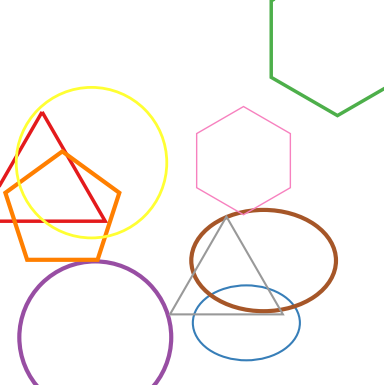[{"shape": "triangle", "thickness": 2.5, "radius": 0.95, "center": [0.109, 0.52]}, {"shape": "oval", "thickness": 1.5, "radius": 0.7, "center": [0.64, 0.161]}, {"shape": "hexagon", "thickness": 2.5, "radius": 0.99, "center": [0.877, 0.898]}, {"shape": "circle", "thickness": 3, "radius": 0.99, "center": [0.247, 0.124]}, {"shape": "pentagon", "thickness": 3, "radius": 0.78, "center": [0.162, 0.451]}, {"shape": "circle", "thickness": 2, "radius": 0.98, "center": [0.238, 0.578]}, {"shape": "oval", "thickness": 3, "radius": 0.94, "center": [0.685, 0.323]}, {"shape": "hexagon", "thickness": 1, "radius": 0.7, "center": [0.632, 0.583]}, {"shape": "triangle", "thickness": 1.5, "radius": 0.85, "center": [0.588, 0.268]}]